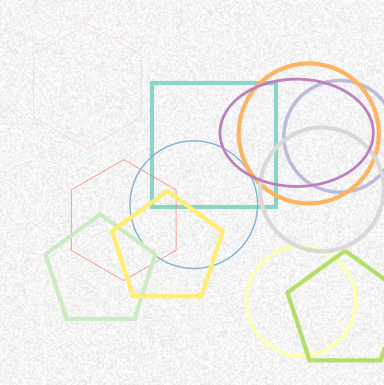[{"shape": "square", "thickness": 3, "radius": 0.81, "center": [0.557, 0.623]}, {"shape": "circle", "thickness": 2.5, "radius": 0.71, "center": [0.782, 0.218]}, {"shape": "circle", "thickness": 2.5, "radius": 0.73, "center": [0.883, 0.646]}, {"shape": "hexagon", "thickness": 0.5, "radius": 0.79, "center": [0.321, 0.428]}, {"shape": "circle", "thickness": 1, "radius": 0.83, "center": [0.503, 0.468]}, {"shape": "circle", "thickness": 3, "radius": 0.91, "center": [0.802, 0.653]}, {"shape": "pentagon", "thickness": 3, "radius": 0.79, "center": [0.896, 0.191]}, {"shape": "hexagon", "thickness": 0.5, "radius": 0.81, "center": [0.227, 0.776]}, {"shape": "circle", "thickness": 3, "radius": 0.8, "center": [0.836, 0.508]}, {"shape": "oval", "thickness": 2, "radius": 1.0, "center": [0.77, 0.655]}, {"shape": "pentagon", "thickness": 3, "radius": 0.75, "center": [0.261, 0.293]}, {"shape": "pentagon", "thickness": 3, "radius": 0.75, "center": [0.434, 0.353]}]